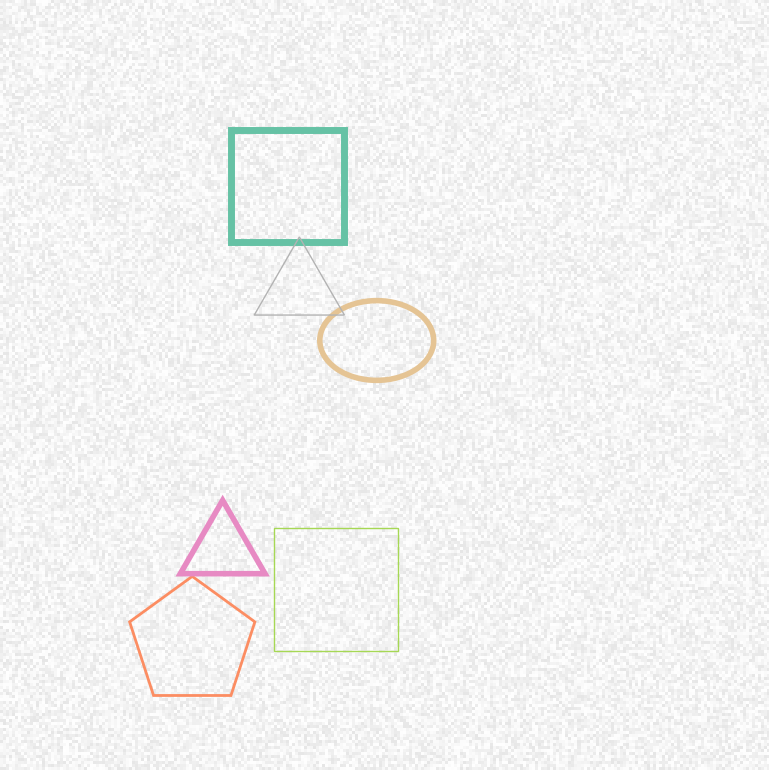[{"shape": "square", "thickness": 2.5, "radius": 0.36, "center": [0.374, 0.759]}, {"shape": "pentagon", "thickness": 1, "radius": 0.43, "center": [0.25, 0.166]}, {"shape": "triangle", "thickness": 2, "radius": 0.32, "center": [0.289, 0.287]}, {"shape": "square", "thickness": 0.5, "radius": 0.4, "center": [0.436, 0.235]}, {"shape": "oval", "thickness": 2, "radius": 0.37, "center": [0.489, 0.558]}, {"shape": "triangle", "thickness": 0.5, "radius": 0.34, "center": [0.389, 0.625]}]